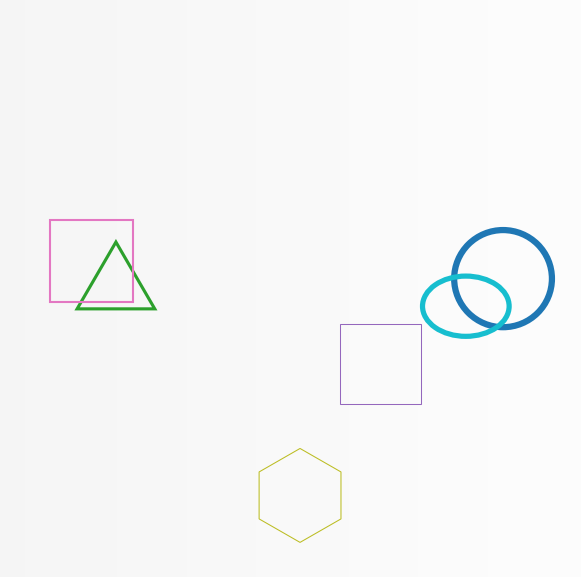[{"shape": "circle", "thickness": 3, "radius": 0.42, "center": [0.865, 0.517]}, {"shape": "triangle", "thickness": 1.5, "radius": 0.39, "center": [0.199, 0.503]}, {"shape": "square", "thickness": 0.5, "radius": 0.35, "center": [0.654, 0.369]}, {"shape": "square", "thickness": 1, "radius": 0.35, "center": [0.157, 0.547]}, {"shape": "hexagon", "thickness": 0.5, "radius": 0.41, "center": [0.516, 0.141]}, {"shape": "oval", "thickness": 2.5, "radius": 0.37, "center": [0.801, 0.469]}]